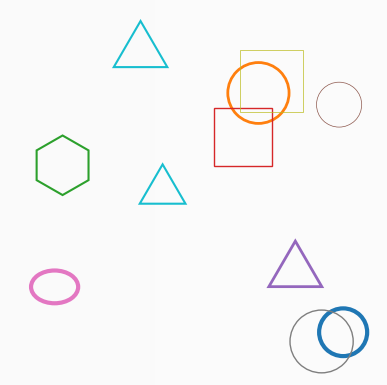[{"shape": "circle", "thickness": 3, "radius": 0.31, "center": [0.886, 0.137]}, {"shape": "circle", "thickness": 2, "radius": 0.4, "center": [0.667, 0.758]}, {"shape": "hexagon", "thickness": 1.5, "radius": 0.39, "center": [0.161, 0.571]}, {"shape": "square", "thickness": 1, "radius": 0.38, "center": [0.627, 0.644]}, {"shape": "triangle", "thickness": 2, "radius": 0.39, "center": [0.762, 0.295]}, {"shape": "circle", "thickness": 0.5, "radius": 0.29, "center": [0.875, 0.728]}, {"shape": "oval", "thickness": 3, "radius": 0.3, "center": [0.141, 0.255]}, {"shape": "circle", "thickness": 1, "radius": 0.41, "center": [0.83, 0.113]}, {"shape": "square", "thickness": 0.5, "radius": 0.4, "center": [0.701, 0.791]}, {"shape": "triangle", "thickness": 1.5, "radius": 0.4, "center": [0.363, 0.866]}, {"shape": "triangle", "thickness": 1.5, "radius": 0.34, "center": [0.42, 0.505]}]